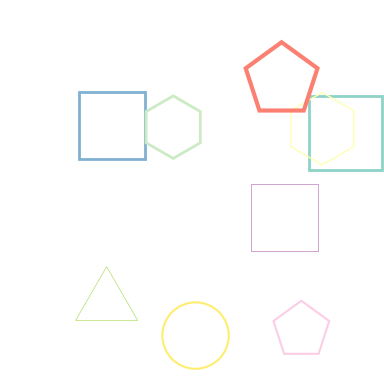[{"shape": "square", "thickness": 2, "radius": 0.48, "center": [0.897, 0.655]}, {"shape": "hexagon", "thickness": 1, "radius": 0.47, "center": [0.837, 0.666]}, {"shape": "pentagon", "thickness": 3, "radius": 0.49, "center": [0.731, 0.792]}, {"shape": "square", "thickness": 2, "radius": 0.43, "center": [0.29, 0.674]}, {"shape": "triangle", "thickness": 0.5, "radius": 0.47, "center": [0.277, 0.214]}, {"shape": "pentagon", "thickness": 1.5, "radius": 0.38, "center": [0.783, 0.143]}, {"shape": "square", "thickness": 0.5, "radius": 0.43, "center": [0.739, 0.435]}, {"shape": "hexagon", "thickness": 2, "radius": 0.41, "center": [0.45, 0.67]}, {"shape": "circle", "thickness": 1.5, "radius": 0.43, "center": [0.508, 0.128]}]